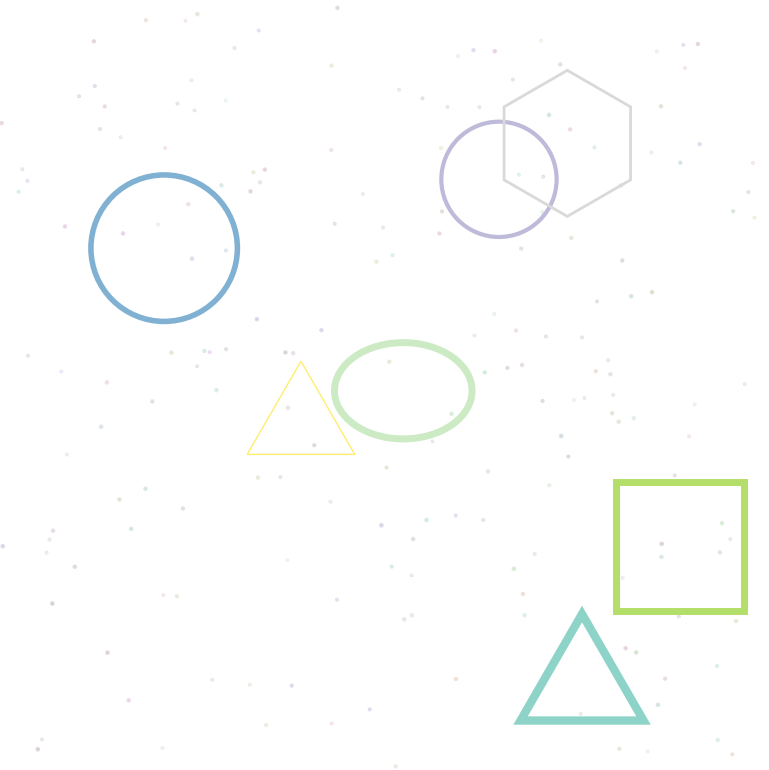[{"shape": "triangle", "thickness": 3, "radius": 0.46, "center": [0.756, 0.11]}, {"shape": "circle", "thickness": 1.5, "radius": 0.37, "center": [0.648, 0.767]}, {"shape": "circle", "thickness": 2, "radius": 0.48, "center": [0.213, 0.678]}, {"shape": "square", "thickness": 2.5, "radius": 0.42, "center": [0.884, 0.29]}, {"shape": "hexagon", "thickness": 1, "radius": 0.47, "center": [0.737, 0.814]}, {"shape": "oval", "thickness": 2.5, "radius": 0.45, "center": [0.524, 0.493]}, {"shape": "triangle", "thickness": 0.5, "radius": 0.4, "center": [0.391, 0.45]}]